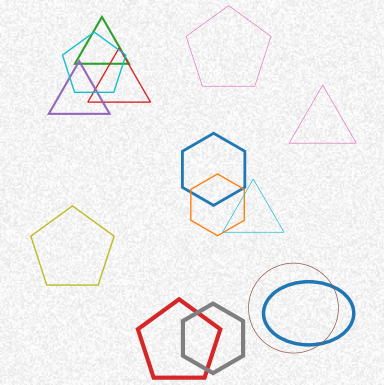[{"shape": "hexagon", "thickness": 2, "radius": 0.47, "center": [0.555, 0.56]}, {"shape": "oval", "thickness": 2.5, "radius": 0.59, "center": [0.802, 0.186]}, {"shape": "hexagon", "thickness": 1, "radius": 0.4, "center": [0.565, 0.468]}, {"shape": "triangle", "thickness": 1.5, "radius": 0.41, "center": [0.265, 0.875]}, {"shape": "pentagon", "thickness": 3, "radius": 0.56, "center": [0.465, 0.11]}, {"shape": "triangle", "thickness": 1, "radius": 0.47, "center": [0.31, 0.782]}, {"shape": "triangle", "thickness": 1.5, "radius": 0.46, "center": [0.206, 0.75]}, {"shape": "circle", "thickness": 0.5, "radius": 0.58, "center": [0.762, 0.2]}, {"shape": "pentagon", "thickness": 0.5, "radius": 0.58, "center": [0.594, 0.87]}, {"shape": "triangle", "thickness": 0.5, "radius": 0.5, "center": [0.838, 0.678]}, {"shape": "hexagon", "thickness": 3, "radius": 0.45, "center": [0.553, 0.121]}, {"shape": "pentagon", "thickness": 1, "radius": 0.57, "center": [0.188, 0.352]}, {"shape": "pentagon", "thickness": 1, "radius": 0.43, "center": [0.245, 0.83]}, {"shape": "triangle", "thickness": 0.5, "radius": 0.46, "center": [0.658, 0.443]}]